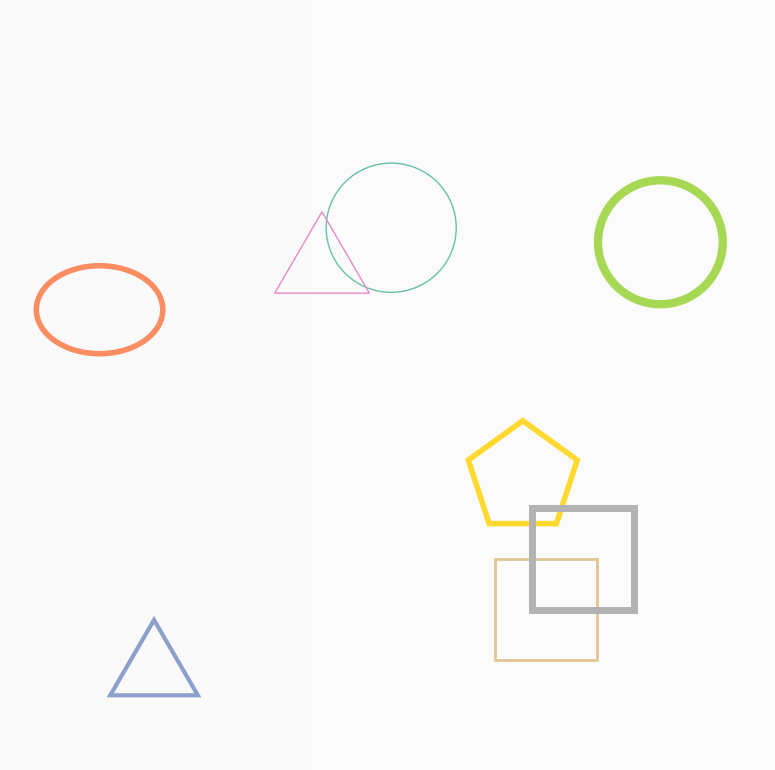[{"shape": "circle", "thickness": 0.5, "radius": 0.42, "center": [0.505, 0.704]}, {"shape": "oval", "thickness": 2, "radius": 0.41, "center": [0.128, 0.598]}, {"shape": "triangle", "thickness": 1.5, "radius": 0.33, "center": [0.199, 0.13]}, {"shape": "triangle", "thickness": 0.5, "radius": 0.35, "center": [0.416, 0.654]}, {"shape": "circle", "thickness": 3, "radius": 0.4, "center": [0.852, 0.685]}, {"shape": "pentagon", "thickness": 2, "radius": 0.37, "center": [0.675, 0.38]}, {"shape": "square", "thickness": 1, "radius": 0.33, "center": [0.705, 0.208]}, {"shape": "square", "thickness": 2.5, "radius": 0.33, "center": [0.752, 0.274]}]